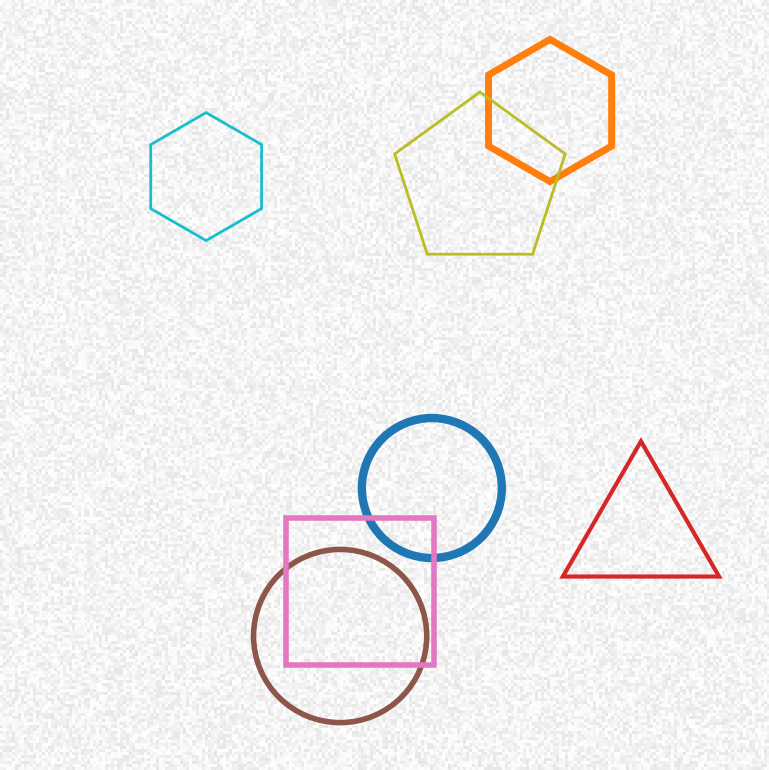[{"shape": "circle", "thickness": 3, "radius": 0.45, "center": [0.561, 0.366]}, {"shape": "hexagon", "thickness": 2.5, "radius": 0.46, "center": [0.714, 0.856]}, {"shape": "triangle", "thickness": 1.5, "radius": 0.59, "center": [0.832, 0.31]}, {"shape": "circle", "thickness": 2, "radius": 0.56, "center": [0.442, 0.174]}, {"shape": "square", "thickness": 2, "radius": 0.48, "center": [0.468, 0.232]}, {"shape": "pentagon", "thickness": 1, "radius": 0.58, "center": [0.623, 0.764]}, {"shape": "hexagon", "thickness": 1, "radius": 0.42, "center": [0.268, 0.771]}]